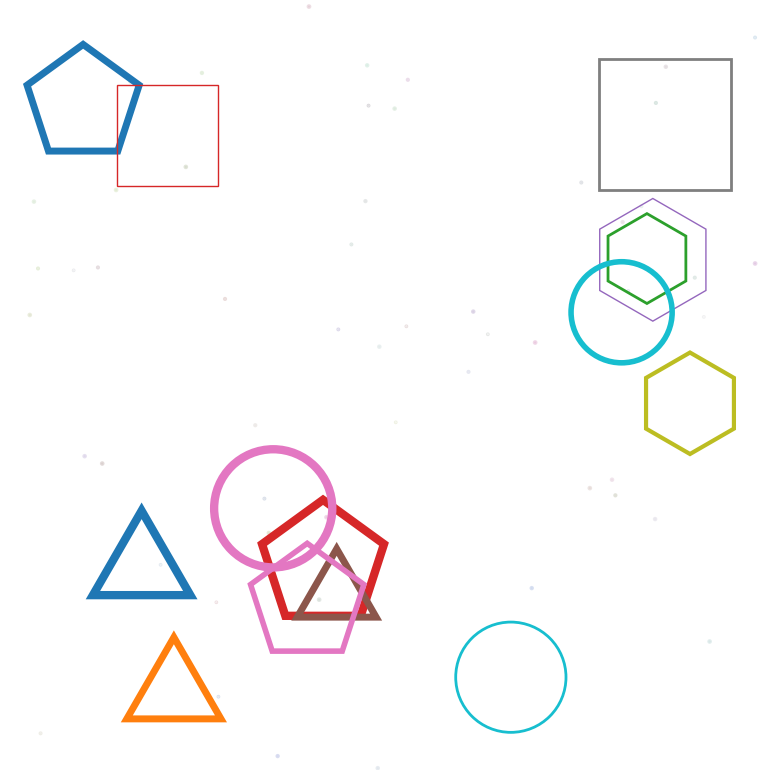[{"shape": "triangle", "thickness": 3, "radius": 0.37, "center": [0.184, 0.264]}, {"shape": "pentagon", "thickness": 2.5, "radius": 0.38, "center": [0.108, 0.866]}, {"shape": "triangle", "thickness": 2.5, "radius": 0.35, "center": [0.226, 0.102]}, {"shape": "hexagon", "thickness": 1, "radius": 0.29, "center": [0.84, 0.664]}, {"shape": "pentagon", "thickness": 3, "radius": 0.42, "center": [0.42, 0.268]}, {"shape": "square", "thickness": 0.5, "radius": 0.33, "center": [0.217, 0.824]}, {"shape": "hexagon", "thickness": 0.5, "radius": 0.4, "center": [0.848, 0.663]}, {"shape": "triangle", "thickness": 2.5, "radius": 0.3, "center": [0.437, 0.228]}, {"shape": "circle", "thickness": 3, "radius": 0.38, "center": [0.355, 0.34]}, {"shape": "pentagon", "thickness": 2, "radius": 0.39, "center": [0.399, 0.217]}, {"shape": "square", "thickness": 1, "radius": 0.43, "center": [0.863, 0.838]}, {"shape": "hexagon", "thickness": 1.5, "radius": 0.33, "center": [0.896, 0.476]}, {"shape": "circle", "thickness": 1, "radius": 0.36, "center": [0.663, 0.12]}, {"shape": "circle", "thickness": 2, "radius": 0.33, "center": [0.807, 0.594]}]